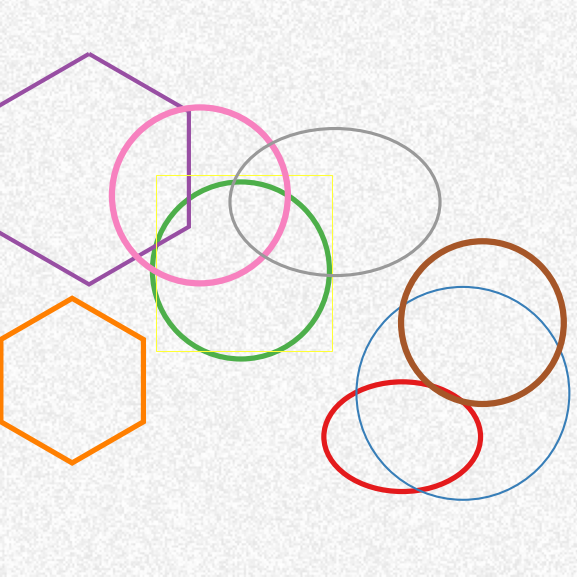[{"shape": "oval", "thickness": 2.5, "radius": 0.68, "center": [0.696, 0.243]}, {"shape": "circle", "thickness": 1, "radius": 0.92, "center": [0.802, 0.318]}, {"shape": "circle", "thickness": 2.5, "radius": 0.77, "center": [0.417, 0.531]}, {"shape": "hexagon", "thickness": 2, "radius": 1.0, "center": [0.154, 0.706]}, {"shape": "hexagon", "thickness": 2.5, "radius": 0.71, "center": [0.125, 0.34]}, {"shape": "square", "thickness": 0.5, "radius": 0.76, "center": [0.423, 0.544]}, {"shape": "circle", "thickness": 3, "radius": 0.7, "center": [0.835, 0.44]}, {"shape": "circle", "thickness": 3, "radius": 0.76, "center": [0.346, 0.661]}, {"shape": "oval", "thickness": 1.5, "radius": 0.91, "center": [0.58, 0.649]}]